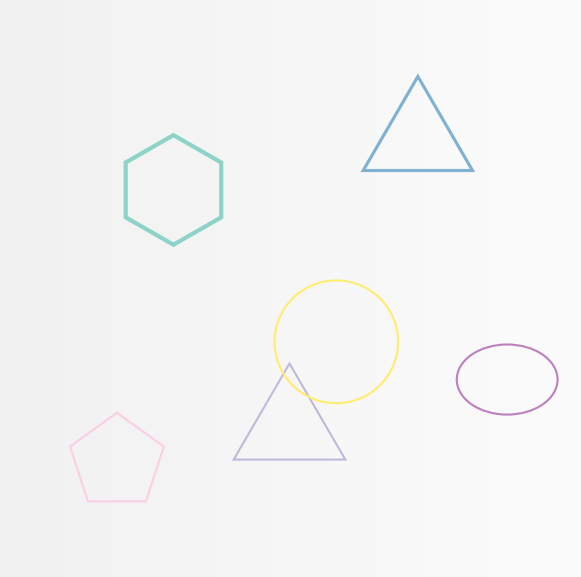[{"shape": "hexagon", "thickness": 2, "radius": 0.47, "center": [0.298, 0.67]}, {"shape": "triangle", "thickness": 1, "radius": 0.55, "center": [0.498, 0.259]}, {"shape": "triangle", "thickness": 1.5, "radius": 0.54, "center": [0.719, 0.758]}, {"shape": "pentagon", "thickness": 1, "radius": 0.42, "center": [0.201, 0.2]}, {"shape": "oval", "thickness": 1, "radius": 0.43, "center": [0.873, 0.342]}, {"shape": "circle", "thickness": 1, "radius": 0.53, "center": [0.579, 0.407]}]